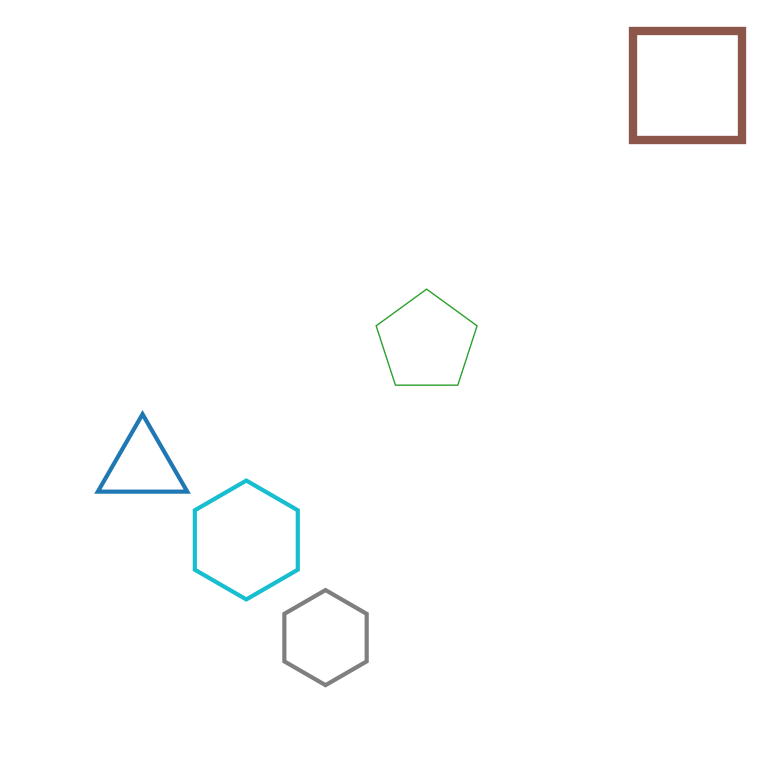[{"shape": "triangle", "thickness": 1.5, "radius": 0.34, "center": [0.185, 0.395]}, {"shape": "pentagon", "thickness": 0.5, "radius": 0.34, "center": [0.554, 0.556]}, {"shape": "square", "thickness": 3, "radius": 0.35, "center": [0.893, 0.889]}, {"shape": "hexagon", "thickness": 1.5, "radius": 0.31, "center": [0.423, 0.172]}, {"shape": "hexagon", "thickness": 1.5, "radius": 0.39, "center": [0.32, 0.299]}]